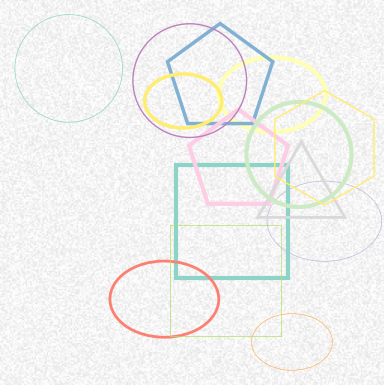[{"shape": "circle", "thickness": 0.5, "radius": 0.7, "center": [0.179, 0.822]}, {"shape": "square", "thickness": 3, "radius": 0.73, "center": [0.603, 0.426]}, {"shape": "oval", "thickness": 3, "radius": 0.69, "center": [0.707, 0.754]}, {"shape": "oval", "thickness": 0.5, "radius": 0.74, "center": [0.843, 0.425]}, {"shape": "oval", "thickness": 2, "radius": 0.71, "center": [0.427, 0.223]}, {"shape": "pentagon", "thickness": 2.5, "radius": 0.72, "center": [0.572, 0.795]}, {"shape": "oval", "thickness": 0.5, "radius": 0.53, "center": [0.758, 0.112]}, {"shape": "square", "thickness": 0.5, "radius": 0.72, "center": [0.586, 0.272]}, {"shape": "pentagon", "thickness": 3, "radius": 0.68, "center": [0.62, 0.58]}, {"shape": "triangle", "thickness": 2, "radius": 0.65, "center": [0.783, 0.501]}, {"shape": "circle", "thickness": 1, "radius": 0.74, "center": [0.493, 0.791]}, {"shape": "circle", "thickness": 3, "radius": 0.68, "center": [0.777, 0.599]}, {"shape": "hexagon", "thickness": 1, "radius": 0.74, "center": [0.843, 0.616]}, {"shape": "oval", "thickness": 2.5, "radius": 0.5, "center": [0.476, 0.738]}]